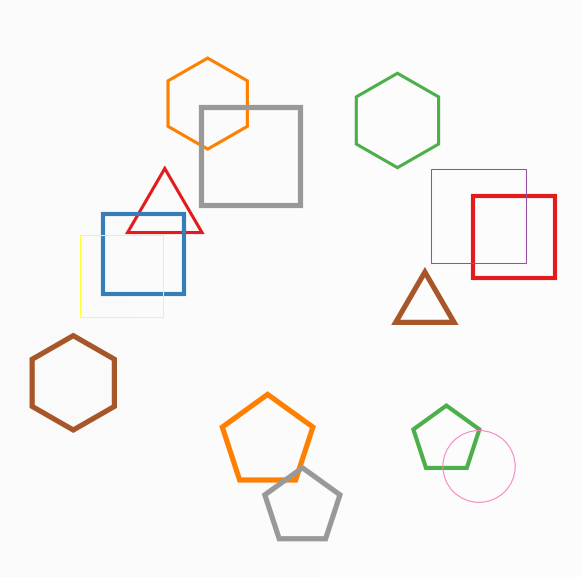[{"shape": "triangle", "thickness": 1.5, "radius": 0.37, "center": [0.284, 0.633]}, {"shape": "square", "thickness": 2, "radius": 0.35, "center": [0.884, 0.589]}, {"shape": "square", "thickness": 2, "radius": 0.35, "center": [0.247, 0.56]}, {"shape": "pentagon", "thickness": 2, "radius": 0.3, "center": [0.768, 0.237]}, {"shape": "hexagon", "thickness": 1.5, "radius": 0.41, "center": [0.684, 0.791]}, {"shape": "square", "thickness": 0.5, "radius": 0.41, "center": [0.823, 0.625]}, {"shape": "pentagon", "thickness": 2.5, "radius": 0.41, "center": [0.46, 0.234]}, {"shape": "hexagon", "thickness": 1.5, "radius": 0.39, "center": [0.357, 0.82]}, {"shape": "square", "thickness": 0.5, "radius": 0.36, "center": [0.209, 0.521]}, {"shape": "triangle", "thickness": 2.5, "radius": 0.29, "center": [0.731, 0.47]}, {"shape": "hexagon", "thickness": 2.5, "radius": 0.41, "center": [0.126, 0.336]}, {"shape": "circle", "thickness": 0.5, "radius": 0.31, "center": [0.824, 0.191]}, {"shape": "pentagon", "thickness": 2.5, "radius": 0.34, "center": [0.52, 0.121]}, {"shape": "square", "thickness": 2.5, "radius": 0.43, "center": [0.431, 0.729]}]